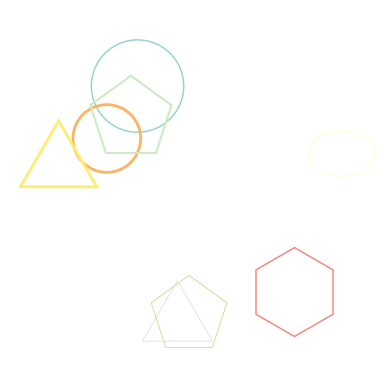[{"shape": "circle", "thickness": 1, "radius": 0.6, "center": [0.357, 0.776]}, {"shape": "oval", "thickness": 0.5, "radius": 0.43, "center": [0.887, 0.602]}, {"shape": "hexagon", "thickness": 1, "radius": 0.58, "center": [0.765, 0.241]}, {"shape": "circle", "thickness": 2, "radius": 0.44, "center": [0.277, 0.64]}, {"shape": "pentagon", "thickness": 0.5, "radius": 0.52, "center": [0.491, 0.181]}, {"shape": "triangle", "thickness": 0.5, "radius": 0.52, "center": [0.461, 0.166]}, {"shape": "pentagon", "thickness": 1.5, "radius": 0.55, "center": [0.34, 0.693]}, {"shape": "triangle", "thickness": 2, "radius": 0.57, "center": [0.152, 0.572]}]